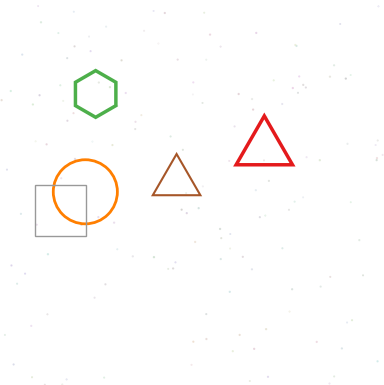[{"shape": "triangle", "thickness": 2.5, "radius": 0.42, "center": [0.687, 0.614]}, {"shape": "hexagon", "thickness": 2.5, "radius": 0.3, "center": [0.248, 0.756]}, {"shape": "circle", "thickness": 2, "radius": 0.42, "center": [0.222, 0.502]}, {"shape": "triangle", "thickness": 1.5, "radius": 0.36, "center": [0.459, 0.529]}, {"shape": "square", "thickness": 1, "radius": 0.33, "center": [0.157, 0.454]}]